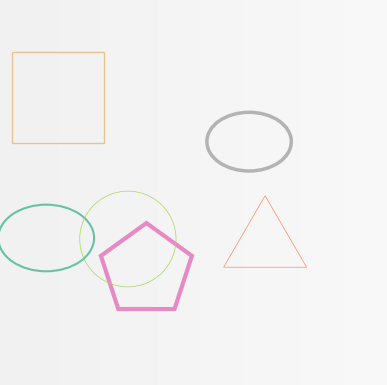[{"shape": "oval", "thickness": 1.5, "radius": 0.62, "center": [0.119, 0.382]}, {"shape": "triangle", "thickness": 0.5, "radius": 0.62, "center": [0.684, 0.368]}, {"shape": "pentagon", "thickness": 3, "radius": 0.62, "center": [0.378, 0.297]}, {"shape": "circle", "thickness": 0.5, "radius": 0.62, "center": [0.33, 0.379]}, {"shape": "square", "thickness": 1, "radius": 0.59, "center": [0.15, 0.747]}, {"shape": "oval", "thickness": 2.5, "radius": 0.54, "center": [0.643, 0.632]}]